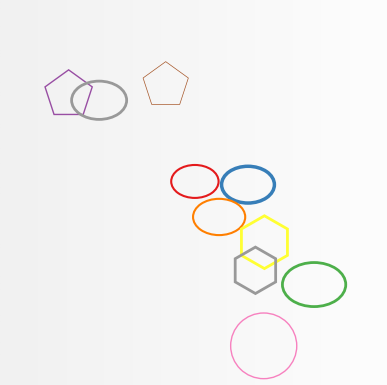[{"shape": "oval", "thickness": 1.5, "radius": 0.31, "center": [0.503, 0.529]}, {"shape": "oval", "thickness": 2.5, "radius": 0.34, "center": [0.64, 0.52]}, {"shape": "oval", "thickness": 2, "radius": 0.41, "center": [0.811, 0.261]}, {"shape": "pentagon", "thickness": 1, "radius": 0.32, "center": [0.177, 0.755]}, {"shape": "oval", "thickness": 1.5, "radius": 0.34, "center": [0.566, 0.436]}, {"shape": "hexagon", "thickness": 2, "radius": 0.34, "center": [0.682, 0.371]}, {"shape": "pentagon", "thickness": 0.5, "radius": 0.31, "center": [0.428, 0.778]}, {"shape": "circle", "thickness": 1, "radius": 0.43, "center": [0.681, 0.102]}, {"shape": "hexagon", "thickness": 2, "radius": 0.3, "center": [0.659, 0.298]}, {"shape": "oval", "thickness": 2, "radius": 0.36, "center": [0.256, 0.74]}]